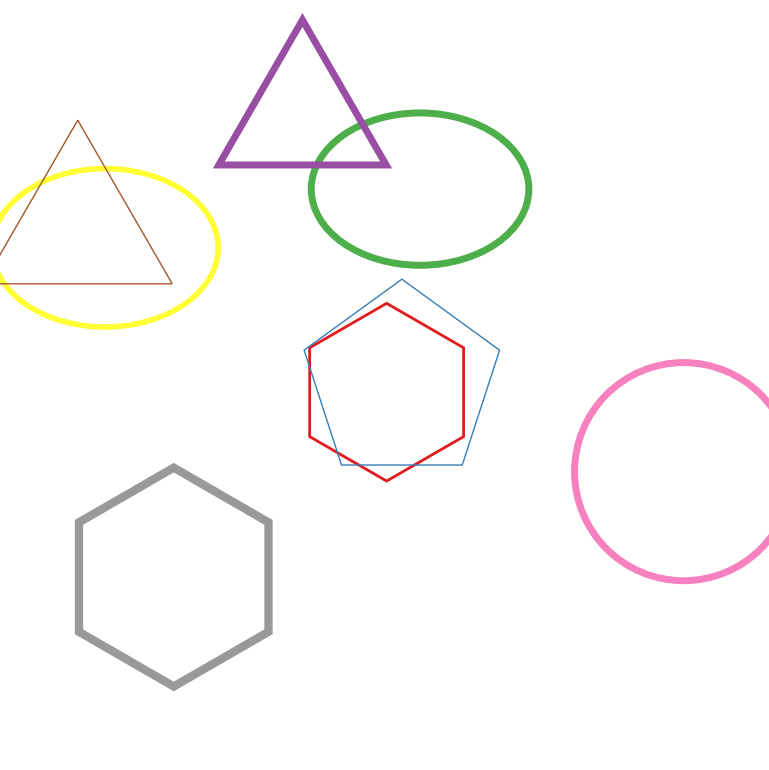[{"shape": "hexagon", "thickness": 1, "radius": 0.58, "center": [0.502, 0.491]}, {"shape": "pentagon", "thickness": 0.5, "radius": 0.67, "center": [0.522, 0.504]}, {"shape": "oval", "thickness": 2.5, "radius": 0.71, "center": [0.546, 0.754]}, {"shape": "triangle", "thickness": 2.5, "radius": 0.63, "center": [0.393, 0.849]}, {"shape": "oval", "thickness": 2, "radius": 0.73, "center": [0.136, 0.678]}, {"shape": "triangle", "thickness": 0.5, "radius": 0.71, "center": [0.101, 0.702]}, {"shape": "circle", "thickness": 2.5, "radius": 0.71, "center": [0.888, 0.387]}, {"shape": "hexagon", "thickness": 3, "radius": 0.71, "center": [0.226, 0.251]}]